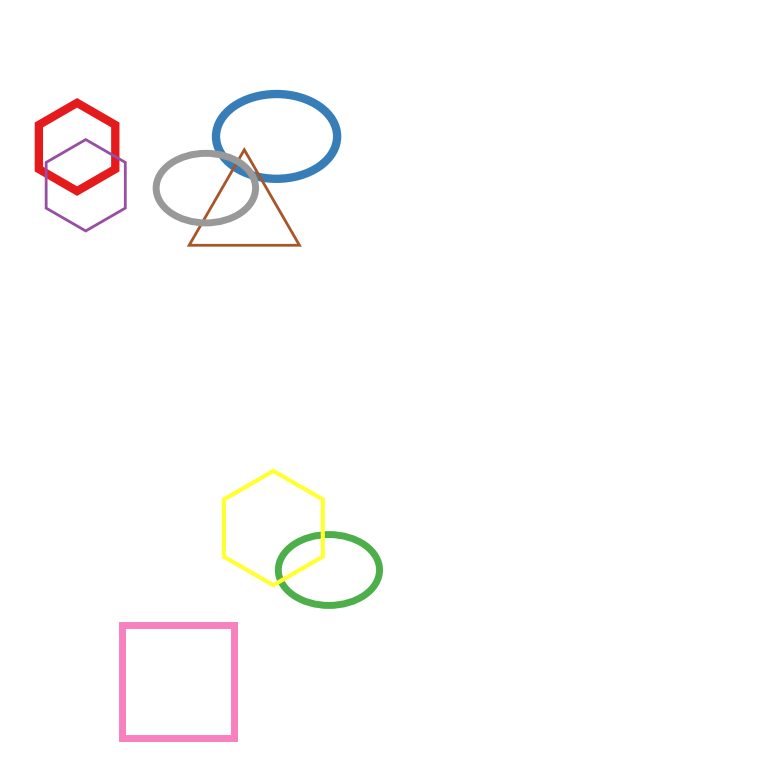[{"shape": "hexagon", "thickness": 3, "radius": 0.29, "center": [0.1, 0.809]}, {"shape": "oval", "thickness": 3, "radius": 0.39, "center": [0.359, 0.823]}, {"shape": "oval", "thickness": 2.5, "radius": 0.33, "center": [0.427, 0.26]}, {"shape": "hexagon", "thickness": 1, "radius": 0.3, "center": [0.111, 0.759]}, {"shape": "hexagon", "thickness": 1.5, "radius": 0.37, "center": [0.355, 0.314]}, {"shape": "triangle", "thickness": 1, "radius": 0.41, "center": [0.317, 0.723]}, {"shape": "square", "thickness": 2.5, "radius": 0.37, "center": [0.231, 0.115]}, {"shape": "oval", "thickness": 2.5, "radius": 0.32, "center": [0.267, 0.756]}]